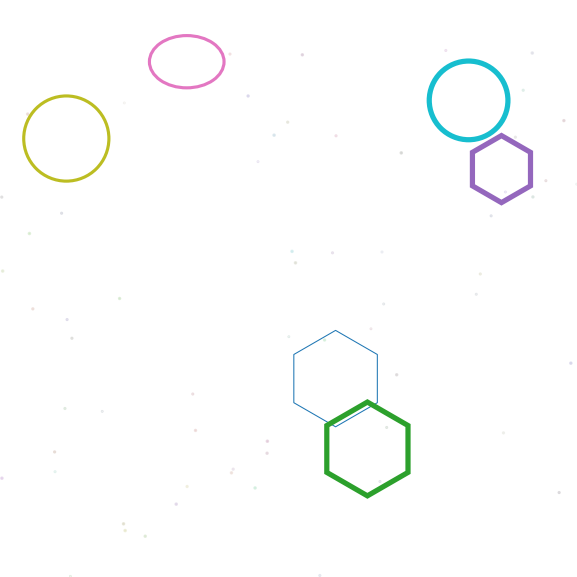[{"shape": "hexagon", "thickness": 0.5, "radius": 0.42, "center": [0.581, 0.344]}, {"shape": "hexagon", "thickness": 2.5, "radius": 0.41, "center": [0.636, 0.222]}, {"shape": "hexagon", "thickness": 2.5, "radius": 0.29, "center": [0.868, 0.706]}, {"shape": "oval", "thickness": 1.5, "radius": 0.32, "center": [0.323, 0.892]}, {"shape": "circle", "thickness": 1.5, "radius": 0.37, "center": [0.115, 0.759]}, {"shape": "circle", "thickness": 2.5, "radius": 0.34, "center": [0.811, 0.825]}]